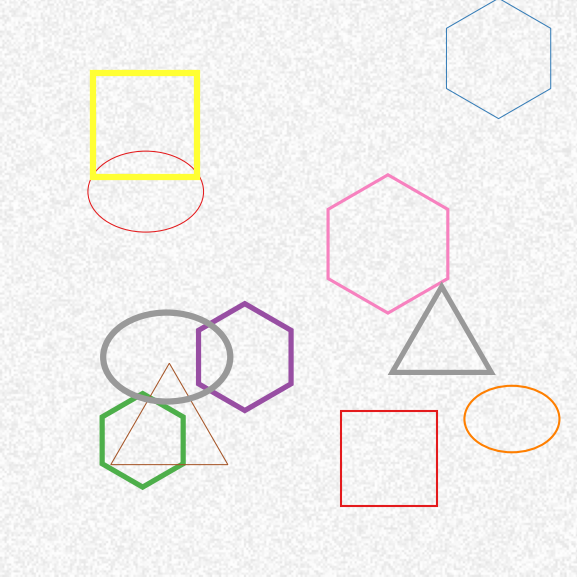[{"shape": "square", "thickness": 1, "radius": 0.41, "center": [0.674, 0.206]}, {"shape": "oval", "thickness": 0.5, "radius": 0.5, "center": [0.252, 0.667]}, {"shape": "hexagon", "thickness": 0.5, "radius": 0.52, "center": [0.863, 0.898]}, {"shape": "hexagon", "thickness": 2.5, "radius": 0.4, "center": [0.247, 0.237]}, {"shape": "hexagon", "thickness": 2.5, "radius": 0.46, "center": [0.424, 0.381]}, {"shape": "oval", "thickness": 1, "radius": 0.41, "center": [0.886, 0.274]}, {"shape": "square", "thickness": 3, "radius": 0.45, "center": [0.251, 0.783]}, {"shape": "triangle", "thickness": 0.5, "radius": 0.59, "center": [0.293, 0.253]}, {"shape": "hexagon", "thickness": 1.5, "radius": 0.6, "center": [0.672, 0.577]}, {"shape": "oval", "thickness": 3, "radius": 0.55, "center": [0.289, 0.381]}, {"shape": "triangle", "thickness": 2.5, "radius": 0.5, "center": [0.765, 0.404]}]